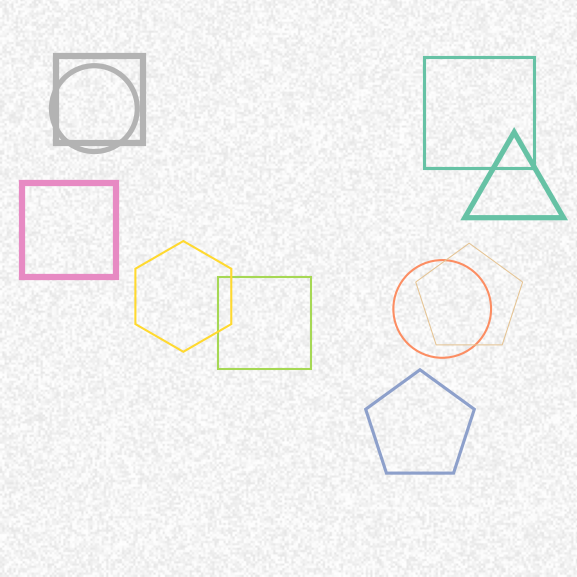[{"shape": "square", "thickness": 1.5, "radius": 0.48, "center": [0.83, 0.805]}, {"shape": "triangle", "thickness": 2.5, "radius": 0.49, "center": [0.89, 0.672]}, {"shape": "circle", "thickness": 1, "radius": 0.42, "center": [0.766, 0.464]}, {"shape": "pentagon", "thickness": 1.5, "radius": 0.49, "center": [0.727, 0.26]}, {"shape": "square", "thickness": 3, "radius": 0.41, "center": [0.12, 0.601]}, {"shape": "square", "thickness": 1, "radius": 0.4, "center": [0.458, 0.44]}, {"shape": "hexagon", "thickness": 1, "radius": 0.48, "center": [0.317, 0.486]}, {"shape": "pentagon", "thickness": 0.5, "radius": 0.49, "center": [0.812, 0.481]}, {"shape": "square", "thickness": 3, "radius": 0.38, "center": [0.172, 0.827]}, {"shape": "circle", "thickness": 2.5, "radius": 0.37, "center": [0.163, 0.811]}]